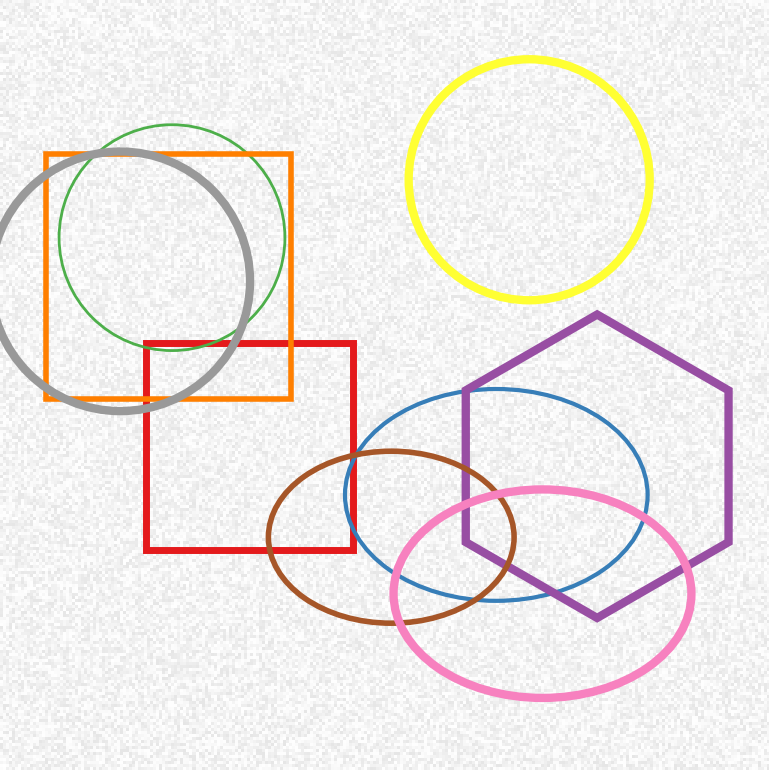[{"shape": "square", "thickness": 2.5, "radius": 0.67, "center": [0.325, 0.42]}, {"shape": "oval", "thickness": 1.5, "radius": 0.98, "center": [0.645, 0.357]}, {"shape": "circle", "thickness": 1, "radius": 0.73, "center": [0.223, 0.691]}, {"shape": "hexagon", "thickness": 3, "radius": 0.99, "center": [0.776, 0.394]}, {"shape": "square", "thickness": 2, "radius": 0.8, "center": [0.218, 0.641]}, {"shape": "circle", "thickness": 3, "radius": 0.78, "center": [0.687, 0.767]}, {"shape": "oval", "thickness": 2, "radius": 0.8, "center": [0.508, 0.302]}, {"shape": "oval", "thickness": 3, "radius": 0.97, "center": [0.705, 0.229]}, {"shape": "circle", "thickness": 3, "radius": 0.84, "center": [0.156, 0.635]}]